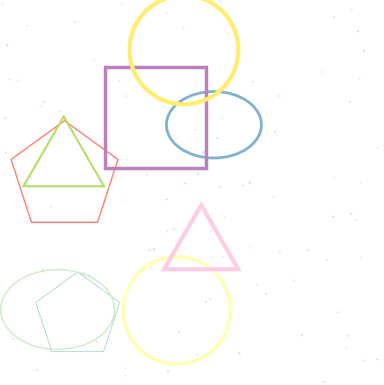[{"shape": "pentagon", "thickness": 0.5, "radius": 0.57, "center": [0.202, 0.179]}, {"shape": "circle", "thickness": 2.5, "radius": 0.7, "center": [0.459, 0.194]}, {"shape": "pentagon", "thickness": 1, "radius": 0.73, "center": [0.168, 0.541]}, {"shape": "oval", "thickness": 2, "radius": 0.62, "center": [0.556, 0.676]}, {"shape": "triangle", "thickness": 1.5, "radius": 0.6, "center": [0.166, 0.577]}, {"shape": "triangle", "thickness": 3, "radius": 0.56, "center": [0.523, 0.356]}, {"shape": "square", "thickness": 2.5, "radius": 0.66, "center": [0.404, 0.696]}, {"shape": "oval", "thickness": 1, "radius": 0.74, "center": [0.15, 0.196]}, {"shape": "circle", "thickness": 3, "radius": 0.71, "center": [0.478, 0.871]}]